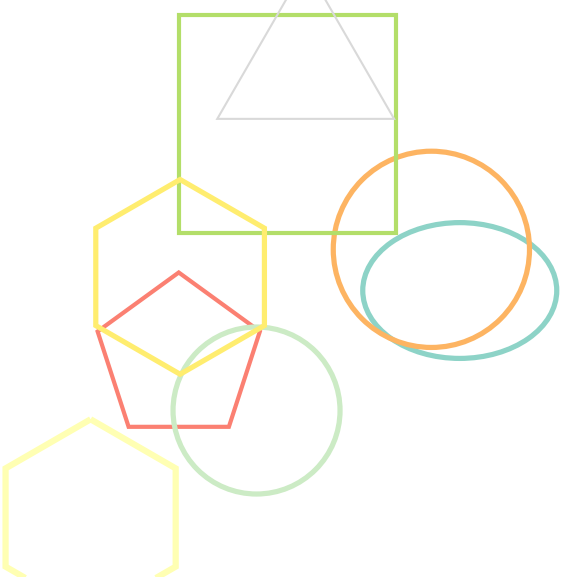[{"shape": "oval", "thickness": 2.5, "radius": 0.84, "center": [0.796, 0.496]}, {"shape": "hexagon", "thickness": 3, "radius": 0.85, "center": [0.157, 0.103]}, {"shape": "pentagon", "thickness": 2, "radius": 0.74, "center": [0.31, 0.38]}, {"shape": "circle", "thickness": 2.5, "radius": 0.85, "center": [0.747, 0.567]}, {"shape": "square", "thickness": 2, "radius": 0.94, "center": [0.498, 0.785]}, {"shape": "triangle", "thickness": 1, "radius": 0.88, "center": [0.529, 0.882]}, {"shape": "circle", "thickness": 2.5, "radius": 0.72, "center": [0.444, 0.288]}, {"shape": "hexagon", "thickness": 2.5, "radius": 0.84, "center": [0.312, 0.52]}]